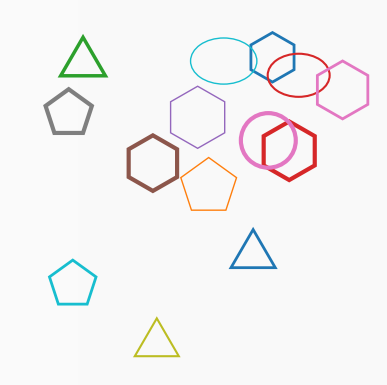[{"shape": "triangle", "thickness": 2, "radius": 0.33, "center": [0.653, 0.338]}, {"shape": "hexagon", "thickness": 2, "radius": 0.32, "center": [0.703, 0.851]}, {"shape": "pentagon", "thickness": 1, "radius": 0.38, "center": [0.539, 0.515]}, {"shape": "triangle", "thickness": 2.5, "radius": 0.33, "center": [0.214, 0.836]}, {"shape": "hexagon", "thickness": 3, "radius": 0.38, "center": [0.746, 0.608]}, {"shape": "oval", "thickness": 1.5, "radius": 0.4, "center": [0.771, 0.804]}, {"shape": "hexagon", "thickness": 1, "radius": 0.4, "center": [0.51, 0.695]}, {"shape": "hexagon", "thickness": 3, "radius": 0.36, "center": [0.395, 0.576]}, {"shape": "circle", "thickness": 3, "radius": 0.35, "center": [0.692, 0.635]}, {"shape": "hexagon", "thickness": 2, "radius": 0.38, "center": [0.884, 0.766]}, {"shape": "pentagon", "thickness": 3, "radius": 0.31, "center": [0.177, 0.705]}, {"shape": "triangle", "thickness": 1.5, "radius": 0.33, "center": [0.405, 0.108]}, {"shape": "oval", "thickness": 1, "radius": 0.43, "center": [0.577, 0.841]}, {"shape": "pentagon", "thickness": 2, "radius": 0.32, "center": [0.188, 0.261]}]